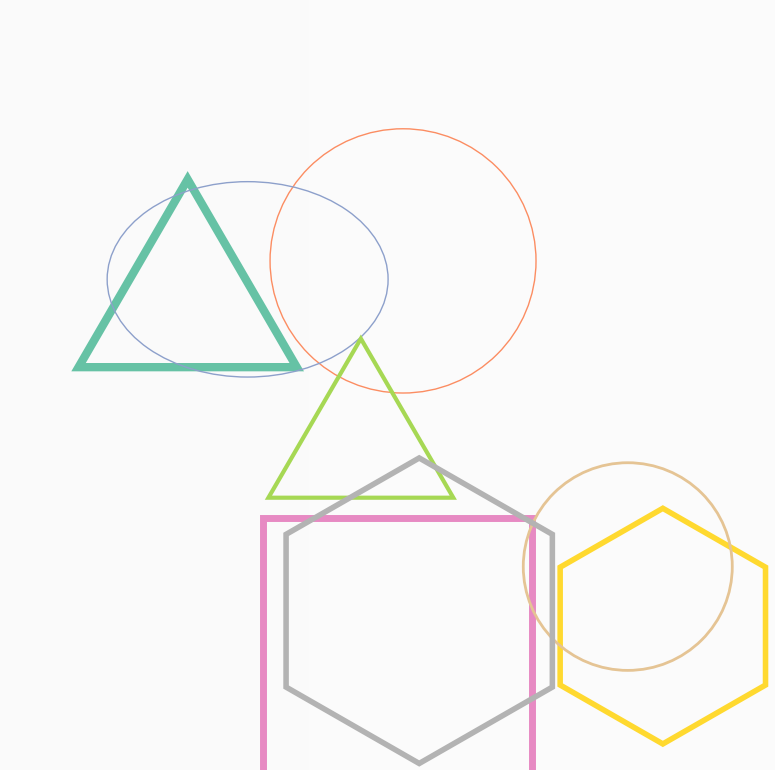[{"shape": "triangle", "thickness": 3, "radius": 0.81, "center": [0.242, 0.604]}, {"shape": "circle", "thickness": 0.5, "radius": 0.86, "center": [0.52, 0.661]}, {"shape": "oval", "thickness": 0.5, "radius": 0.91, "center": [0.32, 0.637]}, {"shape": "square", "thickness": 2.5, "radius": 0.87, "center": [0.513, 0.154]}, {"shape": "triangle", "thickness": 1.5, "radius": 0.69, "center": [0.466, 0.422]}, {"shape": "hexagon", "thickness": 2, "radius": 0.76, "center": [0.855, 0.187]}, {"shape": "circle", "thickness": 1, "radius": 0.67, "center": [0.81, 0.264]}, {"shape": "hexagon", "thickness": 2, "radius": 0.99, "center": [0.541, 0.207]}]